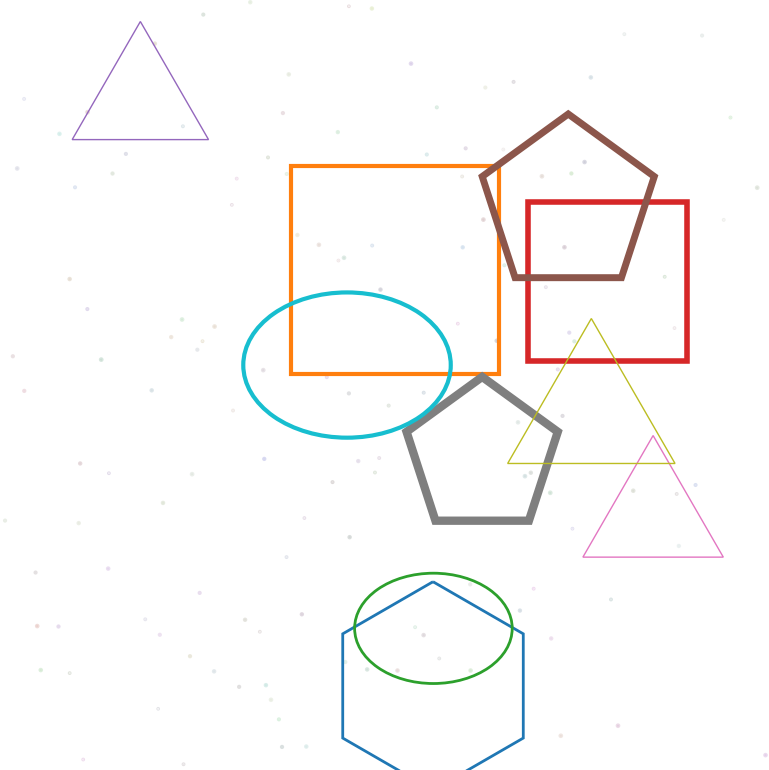[{"shape": "hexagon", "thickness": 1, "radius": 0.68, "center": [0.562, 0.109]}, {"shape": "square", "thickness": 1.5, "radius": 0.67, "center": [0.513, 0.649]}, {"shape": "oval", "thickness": 1, "radius": 0.51, "center": [0.563, 0.184]}, {"shape": "square", "thickness": 2, "radius": 0.52, "center": [0.789, 0.635]}, {"shape": "triangle", "thickness": 0.5, "radius": 0.51, "center": [0.182, 0.87]}, {"shape": "pentagon", "thickness": 2.5, "radius": 0.59, "center": [0.738, 0.734]}, {"shape": "triangle", "thickness": 0.5, "radius": 0.53, "center": [0.848, 0.329]}, {"shape": "pentagon", "thickness": 3, "radius": 0.52, "center": [0.626, 0.407]}, {"shape": "triangle", "thickness": 0.5, "radius": 0.63, "center": [0.768, 0.461]}, {"shape": "oval", "thickness": 1.5, "radius": 0.67, "center": [0.451, 0.526]}]